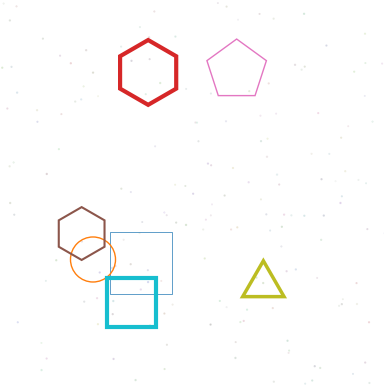[{"shape": "square", "thickness": 0.5, "radius": 0.4, "center": [0.366, 0.318]}, {"shape": "circle", "thickness": 1, "radius": 0.29, "center": [0.242, 0.326]}, {"shape": "hexagon", "thickness": 3, "radius": 0.42, "center": [0.385, 0.812]}, {"shape": "hexagon", "thickness": 1.5, "radius": 0.34, "center": [0.212, 0.393]}, {"shape": "pentagon", "thickness": 1, "radius": 0.41, "center": [0.615, 0.817]}, {"shape": "triangle", "thickness": 2.5, "radius": 0.31, "center": [0.684, 0.261]}, {"shape": "square", "thickness": 3, "radius": 0.32, "center": [0.342, 0.214]}]